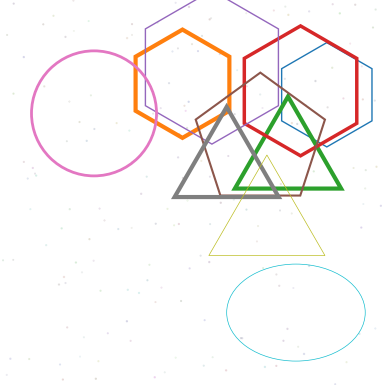[{"shape": "hexagon", "thickness": 1, "radius": 0.68, "center": [0.849, 0.754]}, {"shape": "hexagon", "thickness": 3, "radius": 0.7, "center": [0.474, 0.783]}, {"shape": "triangle", "thickness": 3, "radius": 0.8, "center": [0.748, 0.59]}, {"shape": "hexagon", "thickness": 2.5, "radius": 0.84, "center": [0.781, 0.764]}, {"shape": "hexagon", "thickness": 1, "radius": 1.0, "center": [0.55, 0.825]}, {"shape": "pentagon", "thickness": 1.5, "radius": 0.88, "center": [0.676, 0.635]}, {"shape": "circle", "thickness": 2, "radius": 0.81, "center": [0.244, 0.706]}, {"shape": "triangle", "thickness": 3, "radius": 0.78, "center": [0.589, 0.566]}, {"shape": "triangle", "thickness": 0.5, "radius": 0.87, "center": [0.693, 0.423]}, {"shape": "oval", "thickness": 0.5, "radius": 0.9, "center": [0.769, 0.188]}]